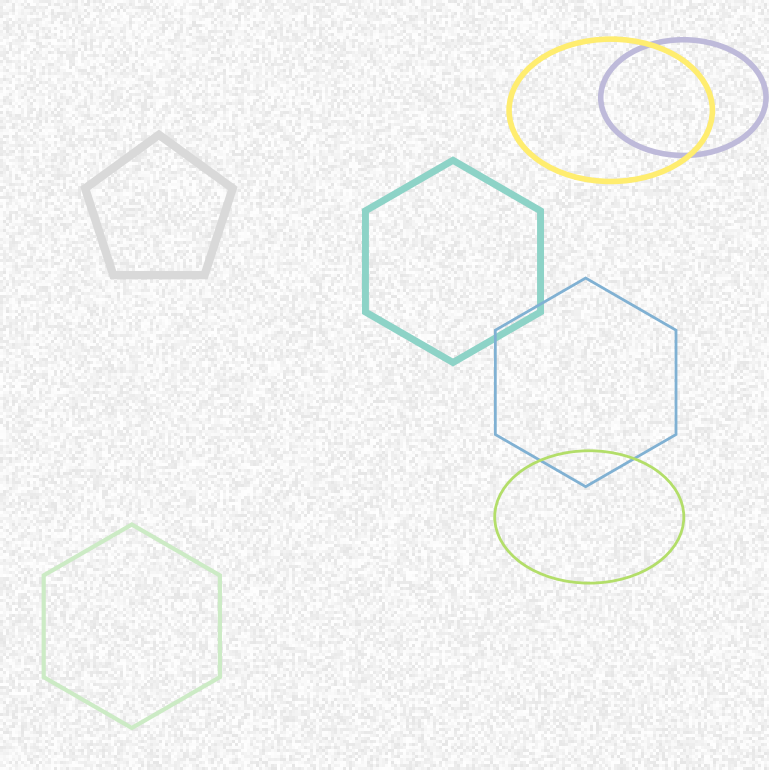[{"shape": "hexagon", "thickness": 2.5, "radius": 0.66, "center": [0.588, 0.661]}, {"shape": "oval", "thickness": 2, "radius": 0.54, "center": [0.888, 0.873]}, {"shape": "hexagon", "thickness": 1, "radius": 0.68, "center": [0.761, 0.503]}, {"shape": "oval", "thickness": 1, "radius": 0.61, "center": [0.765, 0.329]}, {"shape": "pentagon", "thickness": 3, "radius": 0.5, "center": [0.206, 0.724]}, {"shape": "hexagon", "thickness": 1.5, "radius": 0.66, "center": [0.171, 0.187]}, {"shape": "oval", "thickness": 2, "radius": 0.66, "center": [0.793, 0.857]}]